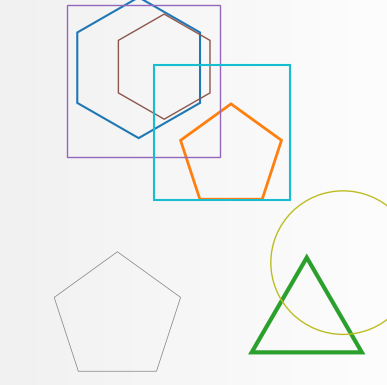[{"shape": "hexagon", "thickness": 1.5, "radius": 0.91, "center": [0.358, 0.824]}, {"shape": "pentagon", "thickness": 2, "radius": 0.68, "center": [0.596, 0.593]}, {"shape": "triangle", "thickness": 3, "radius": 0.82, "center": [0.792, 0.167]}, {"shape": "square", "thickness": 1, "radius": 0.99, "center": [0.37, 0.79]}, {"shape": "hexagon", "thickness": 1, "radius": 0.68, "center": [0.424, 0.827]}, {"shape": "pentagon", "thickness": 0.5, "radius": 0.86, "center": [0.303, 0.175]}, {"shape": "circle", "thickness": 1, "radius": 0.93, "center": [0.885, 0.318]}, {"shape": "square", "thickness": 1.5, "radius": 0.88, "center": [0.574, 0.656]}]